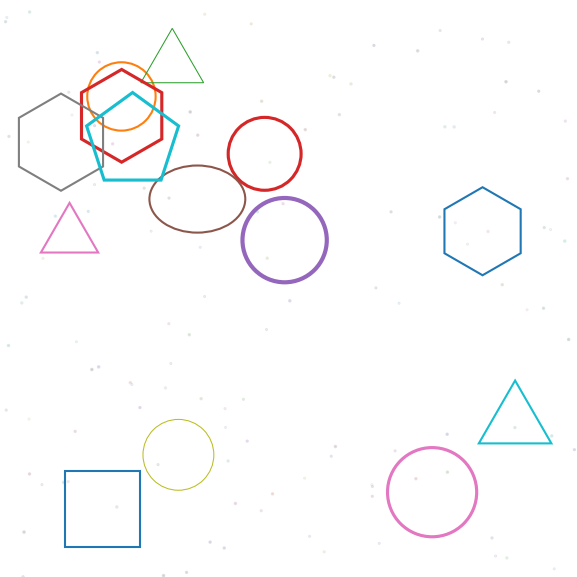[{"shape": "square", "thickness": 1, "radius": 0.33, "center": [0.177, 0.118]}, {"shape": "hexagon", "thickness": 1, "radius": 0.38, "center": [0.836, 0.599]}, {"shape": "circle", "thickness": 1, "radius": 0.3, "center": [0.21, 0.832]}, {"shape": "triangle", "thickness": 0.5, "radius": 0.31, "center": [0.298, 0.887]}, {"shape": "hexagon", "thickness": 1.5, "radius": 0.4, "center": [0.211, 0.799]}, {"shape": "circle", "thickness": 1.5, "radius": 0.32, "center": [0.458, 0.733]}, {"shape": "circle", "thickness": 2, "radius": 0.36, "center": [0.493, 0.583]}, {"shape": "oval", "thickness": 1, "radius": 0.42, "center": [0.342, 0.654]}, {"shape": "circle", "thickness": 1.5, "radius": 0.39, "center": [0.748, 0.147]}, {"shape": "triangle", "thickness": 1, "radius": 0.29, "center": [0.12, 0.591]}, {"shape": "hexagon", "thickness": 1, "radius": 0.42, "center": [0.106, 0.753]}, {"shape": "circle", "thickness": 0.5, "radius": 0.31, "center": [0.309, 0.212]}, {"shape": "triangle", "thickness": 1, "radius": 0.36, "center": [0.892, 0.268]}, {"shape": "pentagon", "thickness": 1.5, "radius": 0.42, "center": [0.23, 0.755]}]